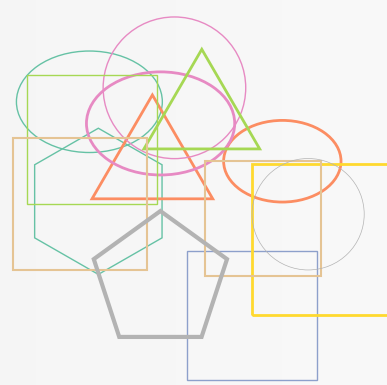[{"shape": "hexagon", "thickness": 1, "radius": 0.95, "center": [0.254, 0.477]}, {"shape": "oval", "thickness": 1, "radius": 0.94, "center": [0.231, 0.736]}, {"shape": "oval", "thickness": 2, "radius": 0.76, "center": [0.729, 0.581]}, {"shape": "triangle", "thickness": 2, "radius": 0.9, "center": [0.393, 0.574]}, {"shape": "square", "thickness": 1, "radius": 0.83, "center": [0.651, 0.181]}, {"shape": "oval", "thickness": 2, "radius": 0.96, "center": [0.414, 0.679]}, {"shape": "circle", "thickness": 1, "radius": 0.92, "center": [0.45, 0.772]}, {"shape": "square", "thickness": 1, "radius": 0.84, "center": [0.238, 0.639]}, {"shape": "triangle", "thickness": 2, "radius": 0.86, "center": [0.521, 0.699]}, {"shape": "square", "thickness": 2, "radius": 0.98, "center": [0.847, 0.378]}, {"shape": "square", "thickness": 1.5, "radius": 0.75, "center": [0.678, 0.432]}, {"shape": "square", "thickness": 1.5, "radius": 0.86, "center": [0.207, 0.47]}, {"shape": "circle", "thickness": 0.5, "radius": 0.72, "center": [0.795, 0.444]}, {"shape": "pentagon", "thickness": 3, "radius": 0.9, "center": [0.414, 0.271]}]